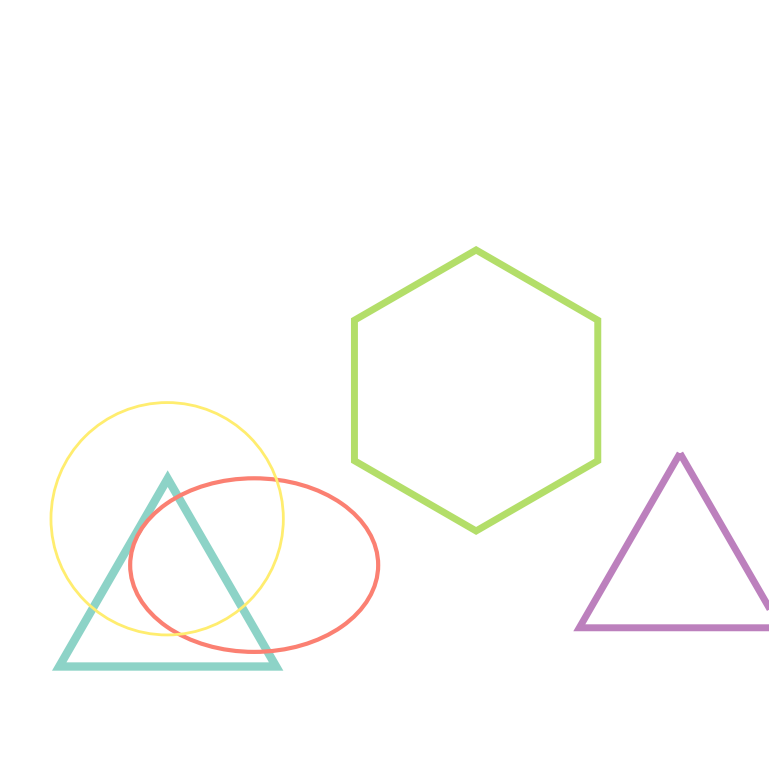[{"shape": "triangle", "thickness": 3, "radius": 0.81, "center": [0.218, 0.216]}, {"shape": "oval", "thickness": 1.5, "radius": 0.81, "center": [0.33, 0.266]}, {"shape": "hexagon", "thickness": 2.5, "radius": 0.91, "center": [0.618, 0.493]}, {"shape": "triangle", "thickness": 2.5, "radius": 0.76, "center": [0.883, 0.26]}, {"shape": "circle", "thickness": 1, "radius": 0.75, "center": [0.217, 0.326]}]